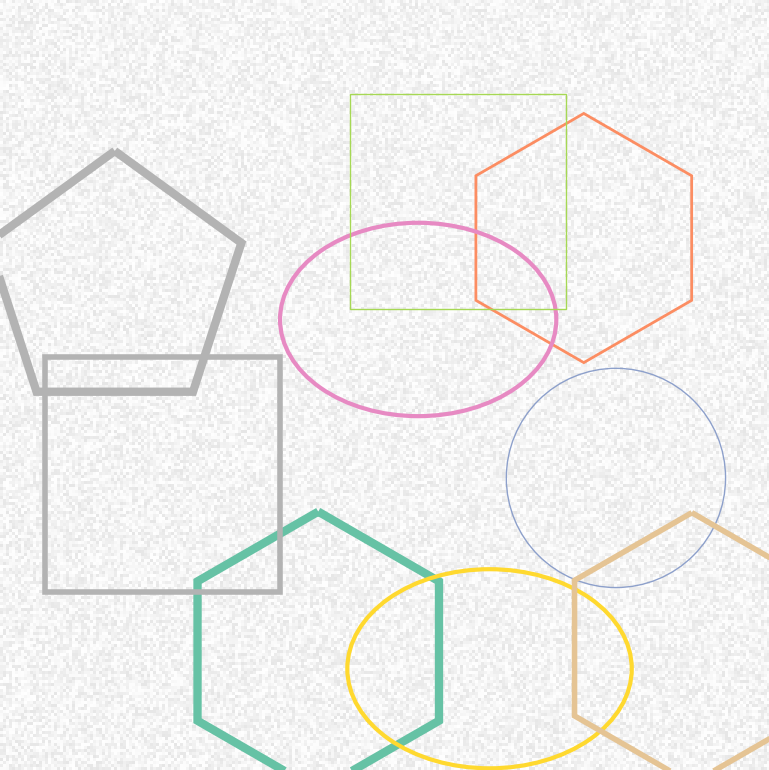[{"shape": "hexagon", "thickness": 3, "radius": 0.91, "center": [0.413, 0.154]}, {"shape": "hexagon", "thickness": 1, "radius": 0.81, "center": [0.758, 0.691]}, {"shape": "circle", "thickness": 0.5, "radius": 0.71, "center": [0.8, 0.379]}, {"shape": "oval", "thickness": 1.5, "radius": 0.9, "center": [0.543, 0.585]}, {"shape": "square", "thickness": 0.5, "radius": 0.7, "center": [0.595, 0.738]}, {"shape": "oval", "thickness": 1.5, "radius": 0.92, "center": [0.636, 0.131]}, {"shape": "hexagon", "thickness": 2, "radius": 0.88, "center": [0.898, 0.158]}, {"shape": "square", "thickness": 2, "radius": 0.76, "center": [0.211, 0.383]}, {"shape": "pentagon", "thickness": 3, "radius": 0.86, "center": [0.149, 0.631]}]